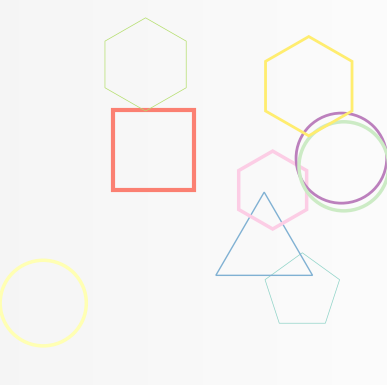[{"shape": "pentagon", "thickness": 0.5, "radius": 0.51, "center": [0.78, 0.242]}, {"shape": "circle", "thickness": 2.5, "radius": 0.56, "center": [0.112, 0.213]}, {"shape": "square", "thickness": 3, "radius": 0.52, "center": [0.395, 0.61]}, {"shape": "triangle", "thickness": 1, "radius": 0.72, "center": [0.682, 0.357]}, {"shape": "hexagon", "thickness": 0.5, "radius": 0.61, "center": [0.376, 0.833]}, {"shape": "hexagon", "thickness": 2.5, "radius": 0.51, "center": [0.704, 0.506]}, {"shape": "circle", "thickness": 2, "radius": 0.58, "center": [0.881, 0.589]}, {"shape": "circle", "thickness": 2.5, "radius": 0.58, "center": [0.887, 0.568]}, {"shape": "hexagon", "thickness": 2, "radius": 0.64, "center": [0.797, 0.776]}]